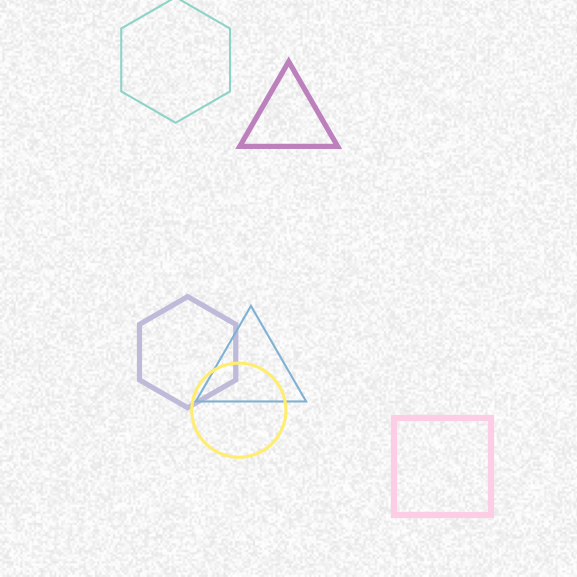[{"shape": "hexagon", "thickness": 1, "radius": 0.54, "center": [0.304, 0.895]}, {"shape": "hexagon", "thickness": 2.5, "radius": 0.48, "center": [0.325, 0.389]}, {"shape": "triangle", "thickness": 1, "radius": 0.55, "center": [0.435, 0.359]}, {"shape": "square", "thickness": 3, "radius": 0.42, "center": [0.767, 0.191]}, {"shape": "triangle", "thickness": 2.5, "radius": 0.49, "center": [0.5, 0.795]}, {"shape": "circle", "thickness": 1.5, "radius": 0.41, "center": [0.414, 0.289]}]